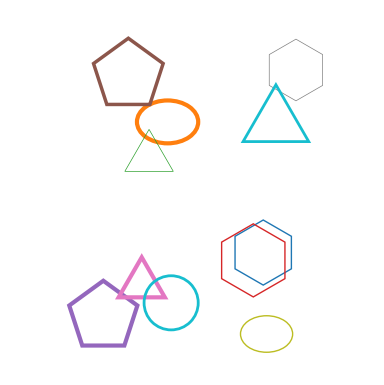[{"shape": "hexagon", "thickness": 1, "radius": 0.42, "center": [0.684, 0.344]}, {"shape": "oval", "thickness": 3, "radius": 0.4, "center": [0.435, 0.683]}, {"shape": "triangle", "thickness": 0.5, "radius": 0.36, "center": [0.387, 0.591]}, {"shape": "hexagon", "thickness": 1, "radius": 0.47, "center": [0.658, 0.324]}, {"shape": "pentagon", "thickness": 3, "radius": 0.47, "center": [0.268, 0.178]}, {"shape": "pentagon", "thickness": 2.5, "radius": 0.48, "center": [0.333, 0.806]}, {"shape": "triangle", "thickness": 3, "radius": 0.35, "center": [0.368, 0.262]}, {"shape": "hexagon", "thickness": 0.5, "radius": 0.4, "center": [0.769, 0.818]}, {"shape": "oval", "thickness": 1, "radius": 0.34, "center": [0.692, 0.132]}, {"shape": "circle", "thickness": 2, "radius": 0.35, "center": [0.445, 0.213]}, {"shape": "triangle", "thickness": 2, "radius": 0.49, "center": [0.717, 0.681]}]